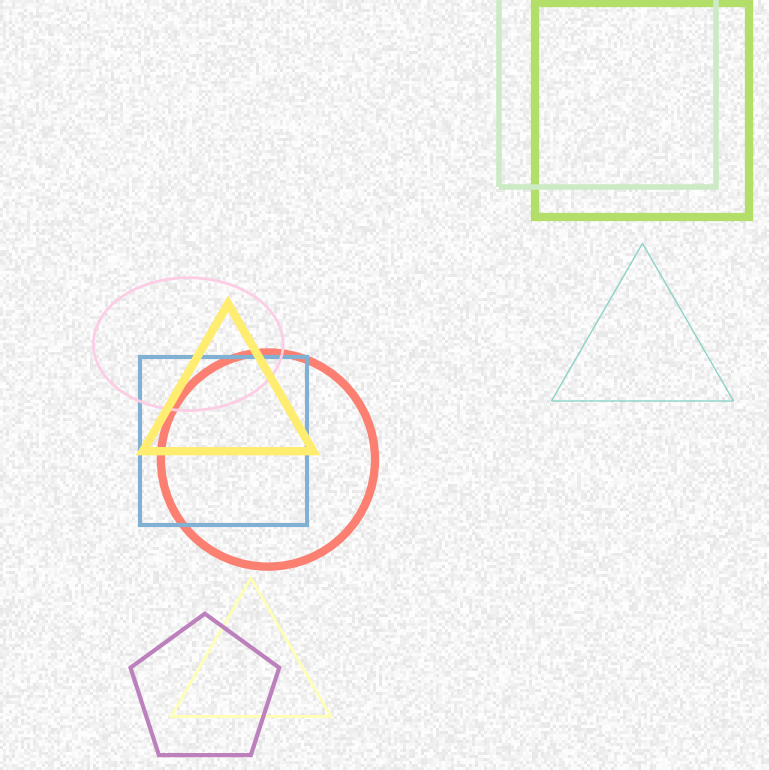[{"shape": "triangle", "thickness": 0.5, "radius": 0.68, "center": [0.834, 0.547]}, {"shape": "triangle", "thickness": 1, "radius": 0.6, "center": [0.326, 0.129]}, {"shape": "circle", "thickness": 3, "radius": 0.7, "center": [0.348, 0.403]}, {"shape": "square", "thickness": 1.5, "radius": 0.54, "center": [0.29, 0.427]}, {"shape": "square", "thickness": 3, "radius": 0.69, "center": [0.834, 0.857]}, {"shape": "oval", "thickness": 1, "radius": 0.62, "center": [0.244, 0.553]}, {"shape": "pentagon", "thickness": 1.5, "radius": 0.51, "center": [0.266, 0.101]}, {"shape": "square", "thickness": 2, "radius": 0.71, "center": [0.789, 0.898]}, {"shape": "triangle", "thickness": 3, "radius": 0.64, "center": [0.296, 0.478]}]